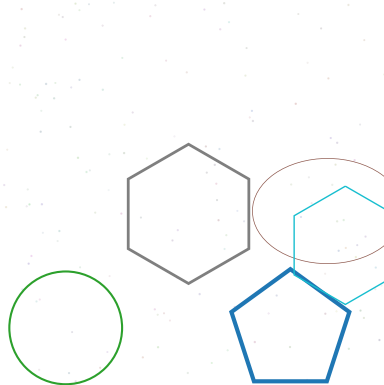[{"shape": "pentagon", "thickness": 3, "radius": 0.81, "center": [0.754, 0.14]}, {"shape": "circle", "thickness": 1.5, "radius": 0.73, "center": [0.171, 0.148]}, {"shape": "oval", "thickness": 0.5, "radius": 0.98, "center": [0.851, 0.452]}, {"shape": "hexagon", "thickness": 2, "radius": 0.9, "center": [0.49, 0.444]}, {"shape": "hexagon", "thickness": 1, "radius": 0.77, "center": [0.897, 0.363]}]